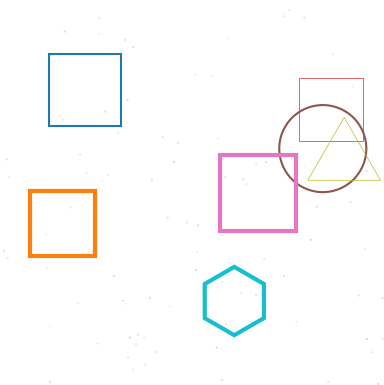[{"shape": "square", "thickness": 1.5, "radius": 0.47, "center": [0.221, 0.766]}, {"shape": "square", "thickness": 3, "radius": 0.42, "center": [0.163, 0.419]}, {"shape": "square", "thickness": 0.5, "radius": 0.41, "center": [0.86, 0.716]}, {"shape": "circle", "thickness": 1.5, "radius": 0.57, "center": [0.838, 0.614]}, {"shape": "square", "thickness": 3, "radius": 0.49, "center": [0.67, 0.5]}, {"shape": "triangle", "thickness": 0.5, "radius": 0.55, "center": [0.894, 0.586]}, {"shape": "hexagon", "thickness": 3, "radius": 0.44, "center": [0.609, 0.218]}]